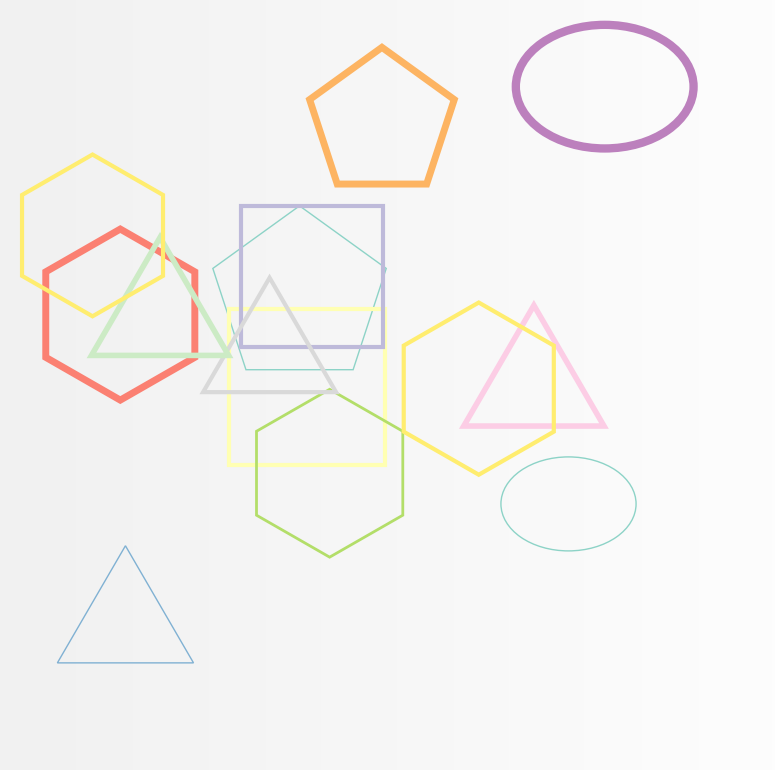[{"shape": "pentagon", "thickness": 0.5, "radius": 0.59, "center": [0.387, 0.615]}, {"shape": "oval", "thickness": 0.5, "radius": 0.44, "center": [0.734, 0.346]}, {"shape": "square", "thickness": 1.5, "radius": 0.51, "center": [0.396, 0.497]}, {"shape": "square", "thickness": 1.5, "radius": 0.46, "center": [0.403, 0.641]}, {"shape": "hexagon", "thickness": 2.5, "radius": 0.56, "center": [0.155, 0.591]}, {"shape": "triangle", "thickness": 0.5, "radius": 0.51, "center": [0.162, 0.19]}, {"shape": "pentagon", "thickness": 2.5, "radius": 0.49, "center": [0.493, 0.84]}, {"shape": "hexagon", "thickness": 1, "radius": 0.54, "center": [0.425, 0.385]}, {"shape": "triangle", "thickness": 2, "radius": 0.52, "center": [0.689, 0.499]}, {"shape": "triangle", "thickness": 1.5, "radius": 0.5, "center": [0.348, 0.54]}, {"shape": "oval", "thickness": 3, "radius": 0.57, "center": [0.78, 0.887]}, {"shape": "triangle", "thickness": 2, "radius": 0.51, "center": [0.207, 0.589]}, {"shape": "hexagon", "thickness": 1.5, "radius": 0.53, "center": [0.119, 0.694]}, {"shape": "hexagon", "thickness": 1.5, "radius": 0.56, "center": [0.618, 0.495]}]